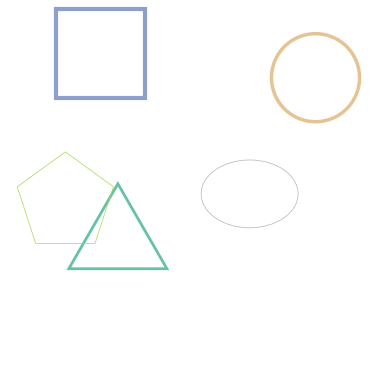[{"shape": "triangle", "thickness": 2, "radius": 0.74, "center": [0.306, 0.376]}, {"shape": "square", "thickness": 3, "radius": 0.58, "center": [0.26, 0.861]}, {"shape": "pentagon", "thickness": 0.5, "radius": 0.66, "center": [0.17, 0.474]}, {"shape": "circle", "thickness": 2.5, "radius": 0.57, "center": [0.82, 0.798]}, {"shape": "oval", "thickness": 0.5, "radius": 0.63, "center": [0.648, 0.496]}]